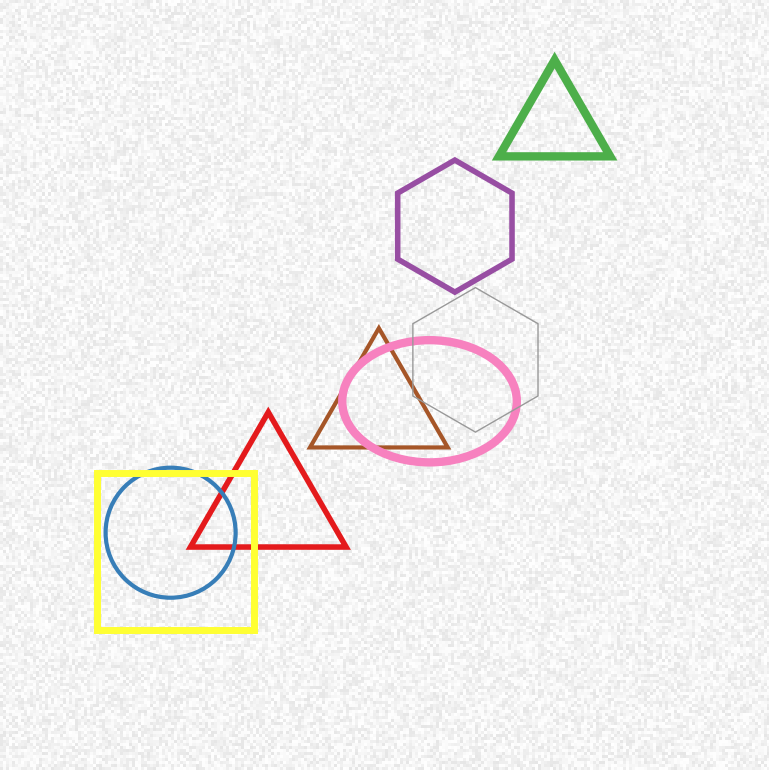[{"shape": "triangle", "thickness": 2, "radius": 0.58, "center": [0.348, 0.348]}, {"shape": "circle", "thickness": 1.5, "radius": 0.42, "center": [0.222, 0.308]}, {"shape": "triangle", "thickness": 3, "radius": 0.42, "center": [0.72, 0.839]}, {"shape": "hexagon", "thickness": 2, "radius": 0.43, "center": [0.591, 0.706]}, {"shape": "square", "thickness": 2.5, "radius": 0.51, "center": [0.228, 0.284]}, {"shape": "triangle", "thickness": 1.5, "radius": 0.52, "center": [0.492, 0.471]}, {"shape": "oval", "thickness": 3, "radius": 0.57, "center": [0.558, 0.479]}, {"shape": "hexagon", "thickness": 0.5, "radius": 0.47, "center": [0.617, 0.533]}]